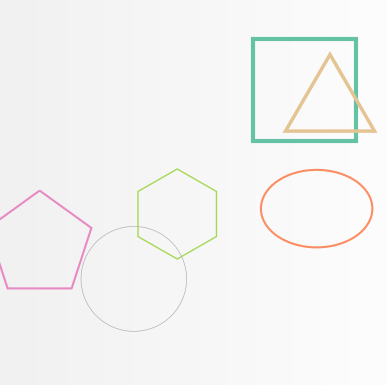[{"shape": "square", "thickness": 3, "radius": 0.66, "center": [0.786, 0.766]}, {"shape": "oval", "thickness": 1.5, "radius": 0.72, "center": [0.817, 0.458]}, {"shape": "pentagon", "thickness": 1.5, "radius": 0.7, "center": [0.102, 0.365]}, {"shape": "hexagon", "thickness": 1, "radius": 0.58, "center": [0.457, 0.444]}, {"shape": "triangle", "thickness": 2.5, "radius": 0.66, "center": [0.852, 0.726]}, {"shape": "circle", "thickness": 0.5, "radius": 0.68, "center": [0.345, 0.276]}]